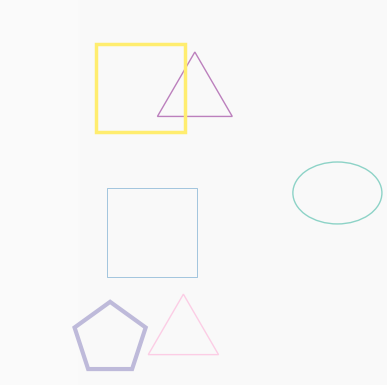[{"shape": "oval", "thickness": 1, "radius": 0.57, "center": [0.871, 0.499]}, {"shape": "pentagon", "thickness": 3, "radius": 0.48, "center": [0.284, 0.12]}, {"shape": "square", "thickness": 0.5, "radius": 0.58, "center": [0.393, 0.396]}, {"shape": "triangle", "thickness": 1, "radius": 0.52, "center": [0.473, 0.131]}, {"shape": "triangle", "thickness": 1, "radius": 0.56, "center": [0.503, 0.753]}, {"shape": "square", "thickness": 2.5, "radius": 0.57, "center": [0.362, 0.772]}]